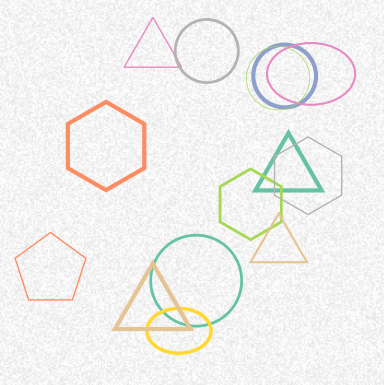[{"shape": "circle", "thickness": 2, "radius": 0.59, "center": [0.51, 0.271]}, {"shape": "triangle", "thickness": 3, "radius": 0.5, "center": [0.749, 0.555]}, {"shape": "pentagon", "thickness": 1, "radius": 0.48, "center": [0.131, 0.299]}, {"shape": "hexagon", "thickness": 3, "radius": 0.57, "center": [0.275, 0.621]}, {"shape": "circle", "thickness": 3, "radius": 0.41, "center": [0.739, 0.803]}, {"shape": "triangle", "thickness": 1, "radius": 0.43, "center": [0.397, 0.869]}, {"shape": "oval", "thickness": 1.5, "radius": 0.57, "center": [0.808, 0.808]}, {"shape": "hexagon", "thickness": 2, "radius": 0.46, "center": [0.651, 0.469]}, {"shape": "circle", "thickness": 0.5, "radius": 0.41, "center": [0.722, 0.797]}, {"shape": "oval", "thickness": 2.5, "radius": 0.42, "center": [0.465, 0.141]}, {"shape": "triangle", "thickness": 1.5, "radius": 0.42, "center": [0.724, 0.361]}, {"shape": "triangle", "thickness": 3, "radius": 0.57, "center": [0.397, 0.202]}, {"shape": "hexagon", "thickness": 1, "radius": 0.5, "center": [0.8, 0.543]}, {"shape": "circle", "thickness": 2, "radius": 0.41, "center": [0.537, 0.868]}]